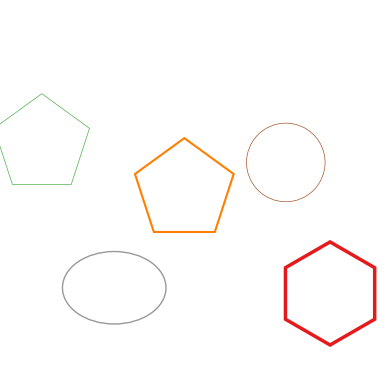[{"shape": "hexagon", "thickness": 2.5, "radius": 0.67, "center": [0.857, 0.238]}, {"shape": "pentagon", "thickness": 0.5, "radius": 0.65, "center": [0.109, 0.626]}, {"shape": "pentagon", "thickness": 1.5, "radius": 0.67, "center": [0.479, 0.506]}, {"shape": "circle", "thickness": 0.5, "radius": 0.51, "center": [0.742, 0.578]}, {"shape": "oval", "thickness": 1, "radius": 0.67, "center": [0.297, 0.253]}]